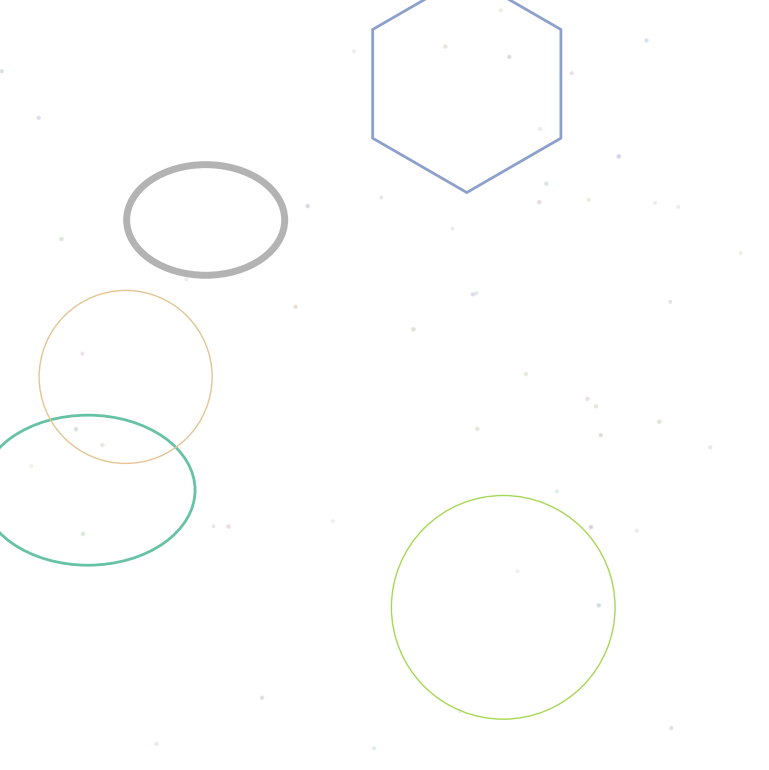[{"shape": "oval", "thickness": 1, "radius": 0.7, "center": [0.114, 0.363]}, {"shape": "hexagon", "thickness": 1, "radius": 0.71, "center": [0.606, 0.891]}, {"shape": "circle", "thickness": 0.5, "radius": 0.73, "center": [0.654, 0.211]}, {"shape": "circle", "thickness": 0.5, "radius": 0.56, "center": [0.163, 0.51]}, {"shape": "oval", "thickness": 2.5, "radius": 0.51, "center": [0.267, 0.714]}]